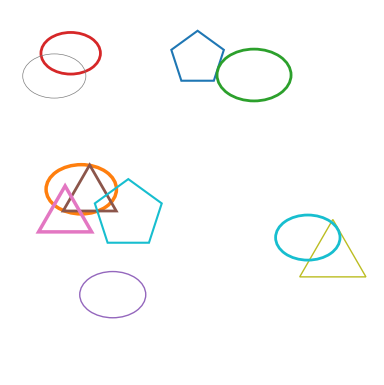[{"shape": "pentagon", "thickness": 1.5, "radius": 0.36, "center": [0.513, 0.848]}, {"shape": "oval", "thickness": 2.5, "radius": 0.46, "center": [0.211, 0.508]}, {"shape": "oval", "thickness": 2, "radius": 0.48, "center": [0.66, 0.805]}, {"shape": "oval", "thickness": 2, "radius": 0.39, "center": [0.184, 0.862]}, {"shape": "oval", "thickness": 1, "radius": 0.43, "center": [0.293, 0.235]}, {"shape": "triangle", "thickness": 2, "radius": 0.4, "center": [0.233, 0.492]}, {"shape": "triangle", "thickness": 2.5, "radius": 0.4, "center": [0.169, 0.437]}, {"shape": "oval", "thickness": 0.5, "radius": 0.41, "center": [0.141, 0.803]}, {"shape": "triangle", "thickness": 1, "radius": 0.5, "center": [0.864, 0.331]}, {"shape": "oval", "thickness": 2, "radius": 0.42, "center": [0.799, 0.383]}, {"shape": "pentagon", "thickness": 1.5, "radius": 0.46, "center": [0.333, 0.443]}]